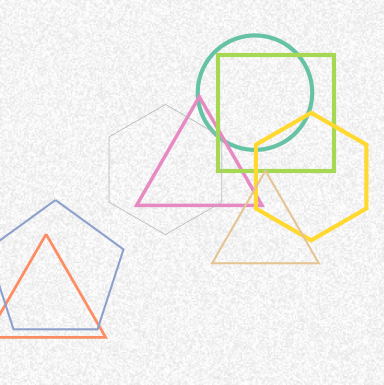[{"shape": "circle", "thickness": 3, "radius": 0.74, "center": [0.662, 0.759]}, {"shape": "triangle", "thickness": 2, "radius": 0.89, "center": [0.12, 0.213]}, {"shape": "pentagon", "thickness": 1.5, "radius": 0.93, "center": [0.144, 0.295]}, {"shape": "triangle", "thickness": 2.5, "radius": 0.94, "center": [0.518, 0.561]}, {"shape": "square", "thickness": 3, "radius": 0.75, "center": [0.716, 0.707]}, {"shape": "hexagon", "thickness": 3, "radius": 0.83, "center": [0.808, 0.541]}, {"shape": "triangle", "thickness": 1.5, "radius": 0.8, "center": [0.69, 0.396]}, {"shape": "hexagon", "thickness": 0.5, "radius": 0.85, "center": [0.43, 0.56]}]